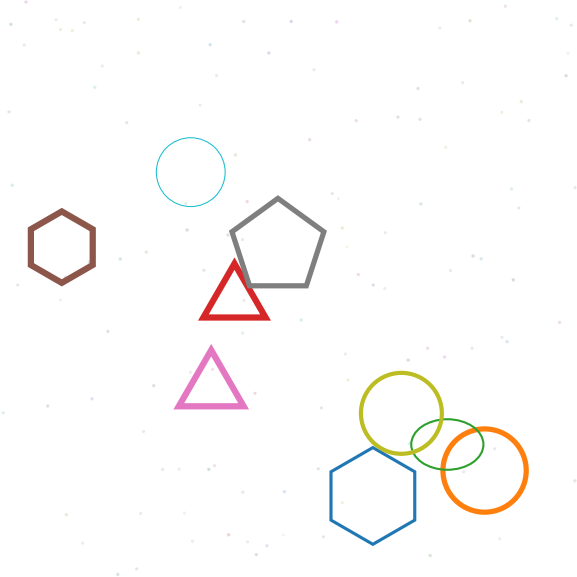[{"shape": "hexagon", "thickness": 1.5, "radius": 0.42, "center": [0.646, 0.14]}, {"shape": "circle", "thickness": 2.5, "radius": 0.36, "center": [0.839, 0.184]}, {"shape": "oval", "thickness": 1, "radius": 0.31, "center": [0.775, 0.229]}, {"shape": "triangle", "thickness": 3, "radius": 0.31, "center": [0.406, 0.48]}, {"shape": "hexagon", "thickness": 3, "radius": 0.31, "center": [0.107, 0.571]}, {"shape": "triangle", "thickness": 3, "radius": 0.32, "center": [0.366, 0.328]}, {"shape": "pentagon", "thickness": 2.5, "radius": 0.42, "center": [0.481, 0.572]}, {"shape": "circle", "thickness": 2, "radius": 0.35, "center": [0.695, 0.283]}, {"shape": "circle", "thickness": 0.5, "radius": 0.3, "center": [0.33, 0.701]}]